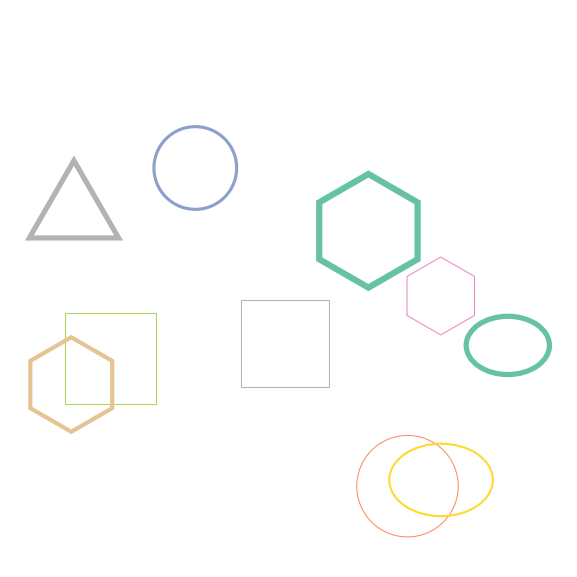[{"shape": "oval", "thickness": 2.5, "radius": 0.36, "center": [0.879, 0.401]}, {"shape": "hexagon", "thickness": 3, "radius": 0.49, "center": [0.638, 0.599]}, {"shape": "circle", "thickness": 0.5, "radius": 0.44, "center": [0.706, 0.157]}, {"shape": "circle", "thickness": 1.5, "radius": 0.36, "center": [0.338, 0.708]}, {"shape": "hexagon", "thickness": 0.5, "radius": 0.34, "center": [0.763, 0.487]}, {"shape": "square", "thickness": 0.5, "radius": 0.39, "center": [0.192, 0.379]}, {"shape": "oval", "thickness": 1, "radius": 0.45, "center": [0.764, 0.168]}, {"shape": "hexagon", "thickness": 2, "radius": 0.41, "center": [0.123, 0.333]}, {"shape": "triangle", "thickness": 2.5, "radius": 0.45, "center": [0.128, 0.632]}, {"shape": "square", "thickness": 0.5, "radius": 0.38, "center": [0.494, 0.404]}]